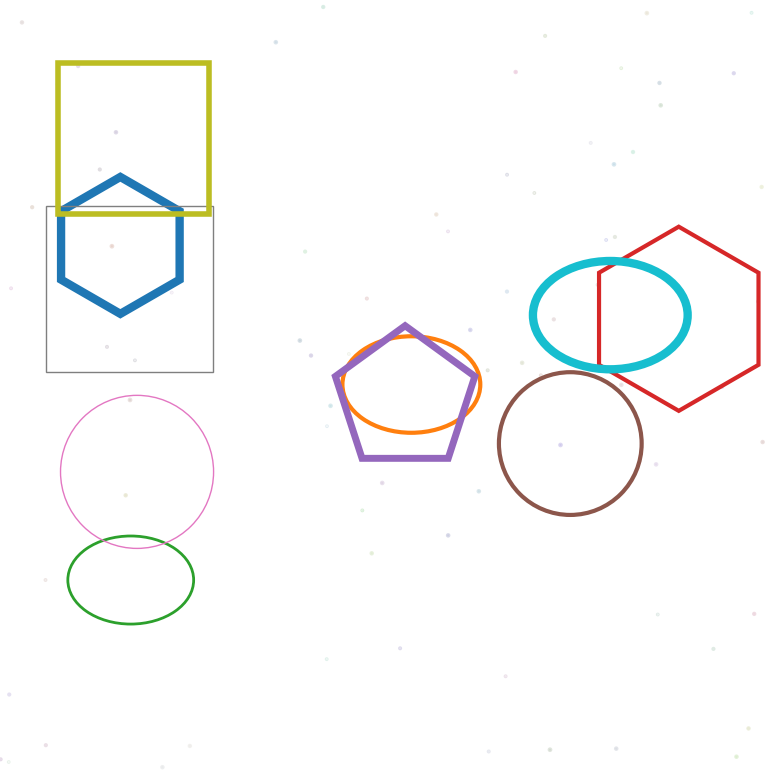[{"shape": "hexagon", "thickness": 3, "radius": 0.44, "center": [0.156, 0.681]}, {"shape": "oval", "thickness": 1.5, "radius": 0.45, "center": [0.534, 0.501]}, {"shape": "oval", "thickness": 1, "radius": 0.41, "center": [0.17, 0.247]}, {"shape": "hexagon", "thickness": 1.5, "radius": 0.6, "center": [0.882, 0.586]}, {"shape": "pentagon", "thickness": 2.5, "radius": 0.48, "center": [0.526, 0.482]}, {"shape": "circle", "thickness": 1.5, "radius": 0.46, "center": [0.741, 0.424]}, {"shape": "circle", "thickness": 0.5, "radius": 0.5, "center": [0.178, 0.387]}, {"shape": "square", "thickness": 0.5, "radius": 0.54, "center": [0.168, 0.625]}, {"shape": "square", "thickness": 2, "radius": 0.49, "center": [0.173, 0.82]}, {"shape": "oval", "thickness": 3, "radius": 0.5, "center": [0.793, 0.591]}]